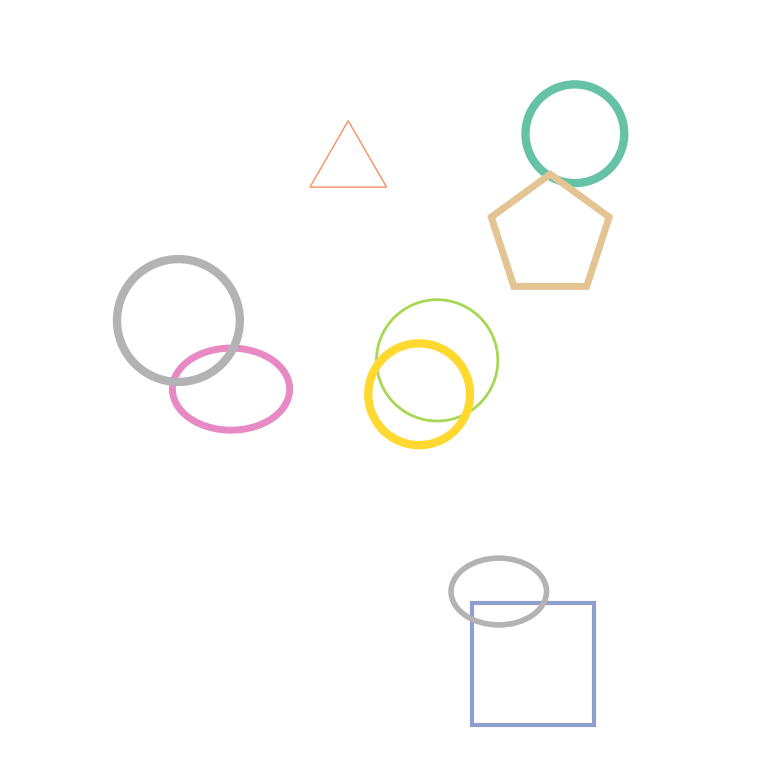[{"shape": "circle", "thickness": 3, "radius": 0.32, "center": [0.747, 0.826]}, {"shape": "triangle", "thickness": 0.5, "radius": 0.29, "center": [0.452, 0.786]}, {"shape": "square", "thickness": 1.5, "radius": 0.4, "center": [0.693, 0.138]}, {"shape": "oval", "thickness": 2.5, "radius": 0.38, "center": [0.3, 0.495]}, {"shape": "circle", "thickness": 1, "radius": 0.39, "center": [0.568, 0.532]}, {"shape": "circle", "thickness": 3, "radius": 0.33, "center": [0.544, 0.488]}, {"shape": "pentagon", "thickness": 2.5, "radius": 0.4, "center": [0.715, 0.693]}, {"shape": "oval", "thickness": 2, "radius": 0.31, "center": [0.648, 0.232]}, {"shape": "circle", "thickness": 3, "radius": 0.4, "center": [0.232, 0.584]}]